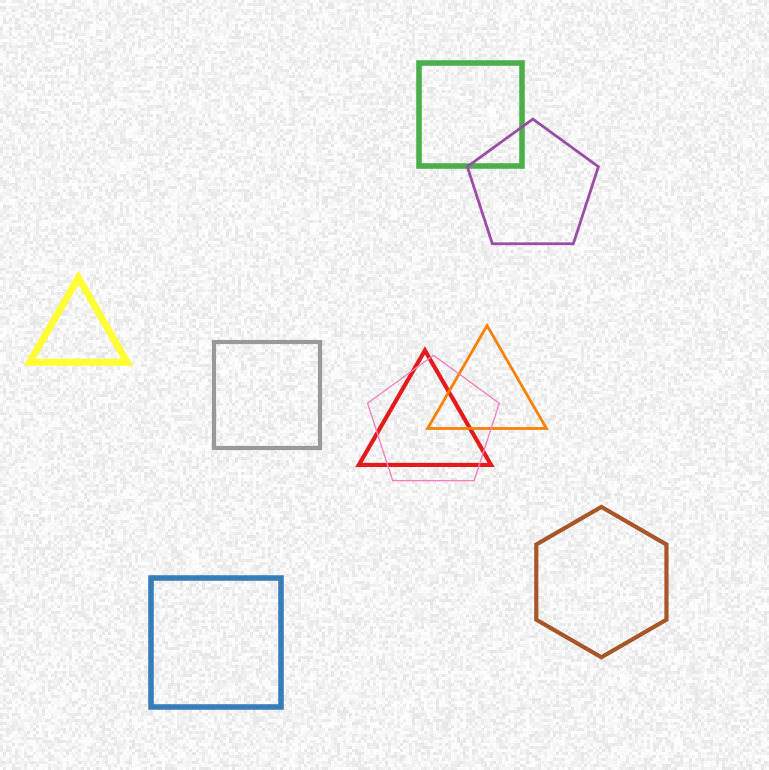[{"shape": "triangle", "thickness": 1.5, "radius": 0.5, "center": [0.552, 0.446]}, {"shape": "square", "thickness": 2, "radius": 0.42, "center": [0.281, 0.166]}, {"shape": "square", "thickness": 2, "radius": 0.34, "center": [0.611, 0.851]}, {"shape": "pentagon", "thickness": 1, "radius": 0.45, "center": [0.692, 0.756]}, {"shape": "triangle", "thickness": 1, "radius": 0.45, "center": [0.633, 0.488]}, {"shape": "triangle", "thickness": 2.5, "radius": 0.37, "center": [0.102, 0.566]}, {"shape": "hexagon", "thickness": 1.5, "radius": 0.49, "center": [0.781, 0.244]}, {"shape": "pentagon", "thickness": 0.5, "radius": 0.45, "center": [0.563, 0.449]}, {"shape": "square", "thickness": 1.5, "radius": 0.34, "center": [0.347, 0.487]}]